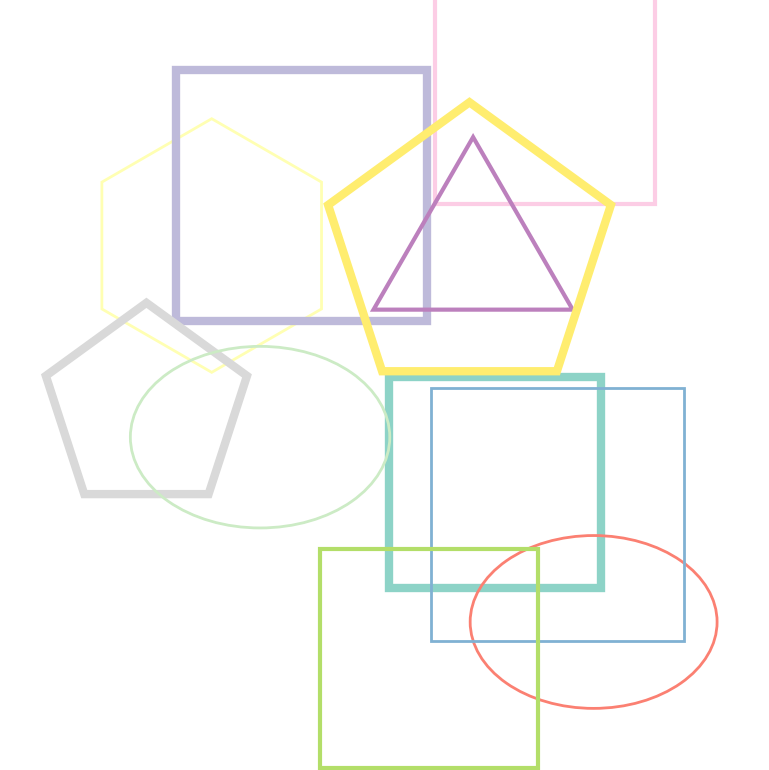[{"shape": "square", "thickness": 3, "radius": 0.69, "center": [0.643, 0.373]}, {"shape": "hexagon", "thickness": 1, "radius": 0.82, "center": [0.275, 0.681]}, {"shape": "square", "thickness": 3, "radius": 0.81, "center": [0.391, 0.746]}, {"shape": "oval", "thickness": 1, "radius": 0.8, "center": [0.771, 0.192]}, {"shape": "square", "thickness": 1, "radius": 0.82, "center": [0.724, 0.331]}, {"shape": "square", "thickness": 1.5, "radius": 0.71, "center": [0.557, 0.145]}, {"shape": "square", "thickness": 1.5, "radius": 0.71, "center": [0.708, 0.877]}, {"shape": "pentagon", "thickness": 3, "radius": 0.69, "center": [0.19, 0.469]}, {"shape": "triangle", "thickness": 1.5, "radius": 0.75, "center": [0.614, 0.673]}, {"shape": "oval", "thickness": 1, "radius": 0.84, "center": [0.338, 0.432]}, {"shape": "pentagon", "thickness": 3, "radius": 0.97, "center": [0.61, 0.674]}]